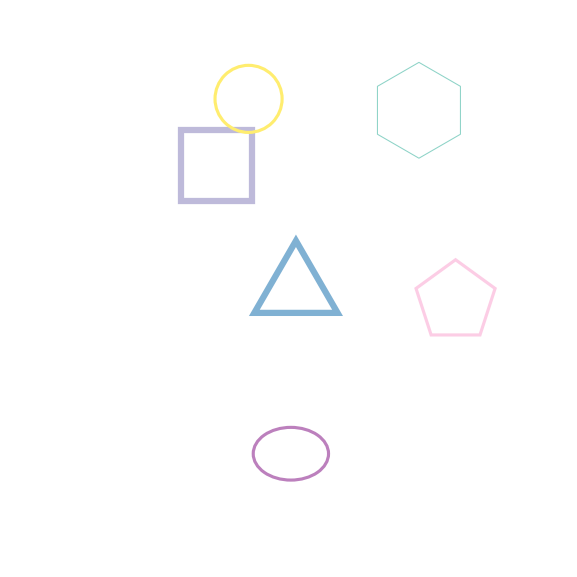[{"shape": "hexagon", "thickness": 0.5, "radius": 0.41, "center": [0.725, 0.808]}, {"shape": "square", "thickness": 3, "radius": 0.31, "center": [0.375, 0.713]}, {"shape": "triangle", "thickness": 3, "radius": 0.42, "center": [0.512, 0.499]}, {"shape": "pentagon", "thickness": 1.5, "radius": 0.36, "center": [0.789, 0.477]}, {"shape": "oval", "thickness": 1.5, "radius": 0.33, "center": [0.504, 0.213]}, {"shape": "circle", "thickness": 1.5, "radius": 0.29, "center": [0.43, 0.828]}]